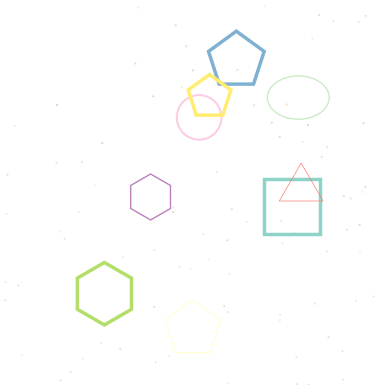[{"shape": "square", "thickness": 2.5, "radius": 0.36, "center": [0.759, 0.463]}, {"shape": "pentagon", "thickness": 0.5, "radius": 0.38, "center": [0.501, 0.145]}, {"shape": "triangle", "thickness": 0.5, "radius": 0.33, "center": [0.782, 0.511]}, {"shape": "pentagon", "thickness": 2.5, "radius": 0.38, "center": [0.614, 0.843]}, {"shape": "hexagon", "thickness": 2.5, "radius": 0.41, "center": [0.271, 0.237]}, {"shape": "circle", "thickness": 1.5, "radius": 0.29, "center": [0.517, 0.695]}, {"shape": "hexagon", "thickness": 1, "radius": 0.3, "center": [0.391, 0.488]}, {"shape": "oval", "thickness": 1, "radius": 0.4, "center": [0.775, 0.747]}, {"shape": "pentagon", "thickness": 2.5, "radius": 0.29, "center": [0.544, 0.748]}]